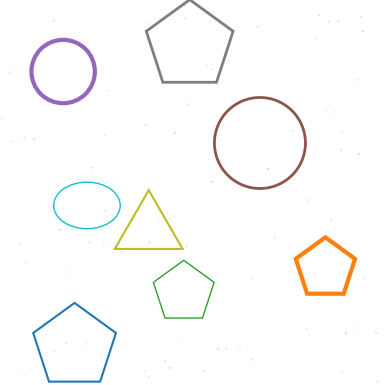[{"shape": "pentagon", "thickness": 1.5, "radius": 0.57, "center": [0.194, 0.1]}, {"shape": "pentagon", "thickness": 3, "radius": 0.4, "center": [0.845, 0.303]}, {"shape": "pentagon", "thickness": 1, "radius": 0.41, "center": [0.477, 0.241]}, {"shape": "circle", "thickness": 3, "radius": 0.41, "center": [0.164, 0.814]}, {"shape": "circle", "thickness": 2, "radius": 0.59, "center": [0.675, 0.629]}, {"shape": "pentagon", "thickness": 2, "radius": 0.59, "center": [0.493, 0.882]}, {"shape": "triangle", "thickness": 1.5, "radius": 0.51, "center": [0.386, 0.404]}, {"shape": "oval", "thickness": 1, "radius": 0.43, "center": [0.226, 0.466]}]